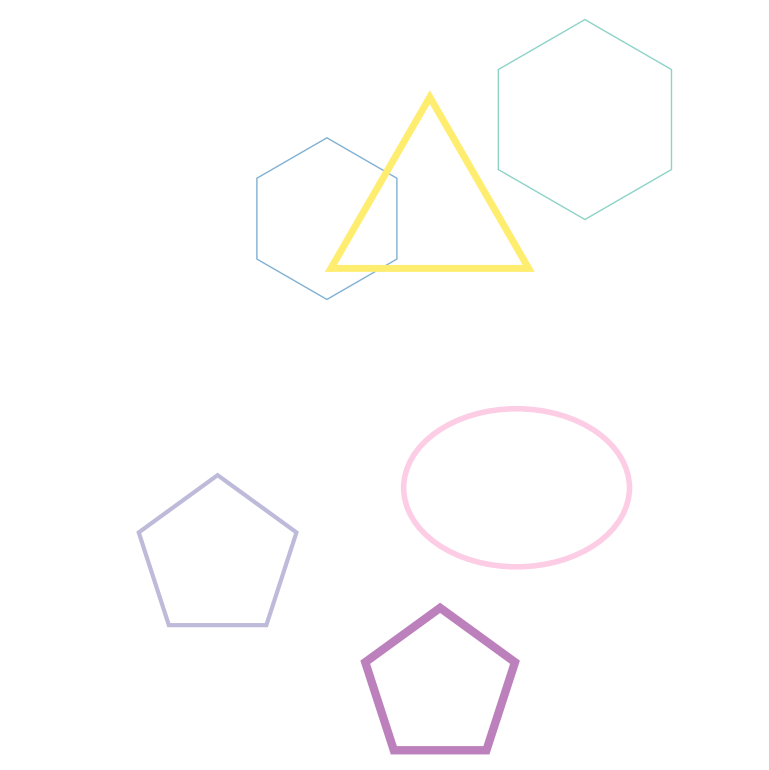[{"shape": "hexagon", "thickness": 0.5, "radius": 0.65, "center": [0.76, 0.845]}, {"shape": "pentagon", "thickness": 1.5, "radius": 0.54, "center": [0.283, 0.275]}, {"shape": "hexagon", "thickness": 0.5, "radius": 0.52, "center": [0.425, 0.716]}, {"shape": "oval", "thickness": 2, "radius": 0.73, "center": [0.671, 0.367]}, {"shape": "pentagon", "thickness": 3, "radius": 0.51, "center": [0.572, 0.108]}, {"shape": "triangle", "thickness": 2.5, "radius": 0.74, "center": [0.558, 0.726]}]